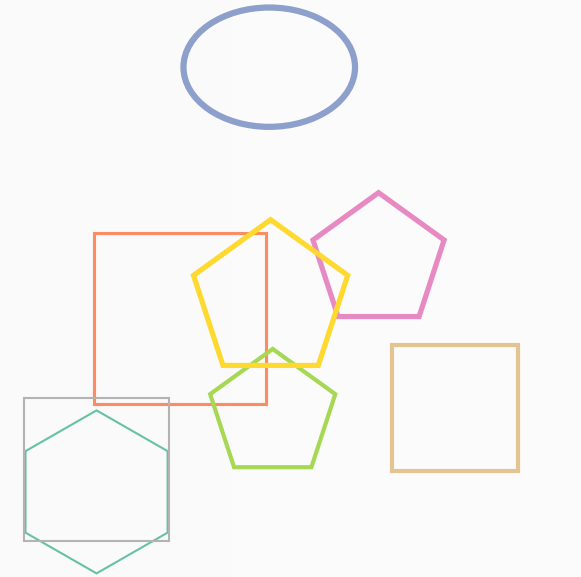[{"shape": "hexagon", "thickness": 1, "radius": 0.71, "center": [0.166, 0.147]}, {"shape": "square", "thickness": 1.5, "radius": 0.74, "center": [0.31, 0.448]}, {"shape": "oval", "thickness": 3, "radius": 0.74, "center": [0.463, 0.883]}, {"shape": "pentagon", "thickness": 2.5, "radius": 0.59, "center": [0.651, 0.547]}, {"shape": "pentagon", "thickness": 2, "radius": 0.57, "center": [0.469, 0.282]}, {"shape": "pentagon", "thickness": 2.5, "radius": 0.7, "center": [0.466, 0.479]}, {"shape": "square", "thickness": 2, "radius": 0.54, "center": [0.783, 0.293]}, {"shape": "square", "thickness": 1, "radius": 0.62, "center": [0.166, 0.186]}]